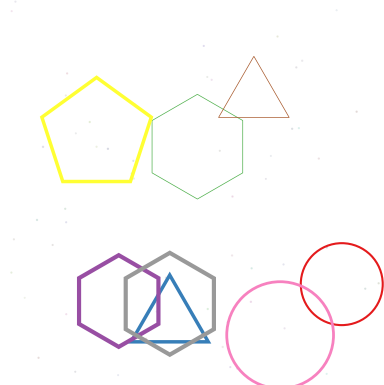[{"shape": "circle", "thickness": 1.5, "radius": 0.53, "center": [0.888, 0.262]}, {"shape": "triangle", "thickness": 2.5, "radius": 0.58, "center": [0.441, 0.17]}, {"shape": "hexagon", "thickness": 0.5, "radius": 0.68, "center": [0.513, 0.619]}, {"shape": "hexagon", "thickness": 3, "radius": 0.6, "center": [0.308, 0.218]}, {"shape": "pentagon", "thickness": 2.5, "radius": 0.75, "center": [0.251, 0.649]}, {"shape": "triangle", "thickness": 0.5, "radius": 0.53, "center": [0.659, 0.748]}, {"shape": "circle", "thickness": 2, "radius": 0.69, "center": [0.728, 0.13]}, {"shape": "hexagon", "thickness": 3, "radius": 0.66, "center": [0.441, 0.211]}]